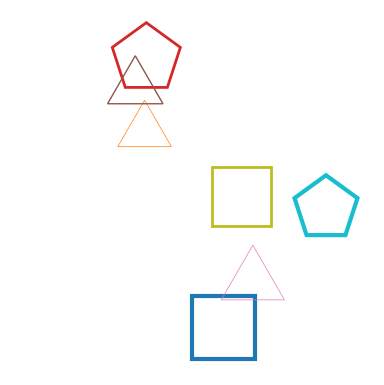[{"shape": "square", "thickness": 3, "radius": 0.41, "center": [0.58, 0.148]}, {"shape": "triangle", "thickness": 0.5, "radius": 0.4, "center": [0.376, 0.659]}, {"shape": "pentagon", "thickness": 2, "radius": 0.46, "center": [0.38, 0.848]}, {"shape": "triangle", "thickness": 1, "radius": 0.42, "center": [0.351, 0.772]}, {"shape": "triangle", "thickness": 0.5, "radius": 0.47, "center": [0.657, 0.269]}, {"shape": "square", "thickness": 2, "radius": 0.38, "center": [0.627, 0.49]}, {"shape": "pentagon", "thickness": 3, "radius": 0.43, "center": [0.847, 0.459]}]